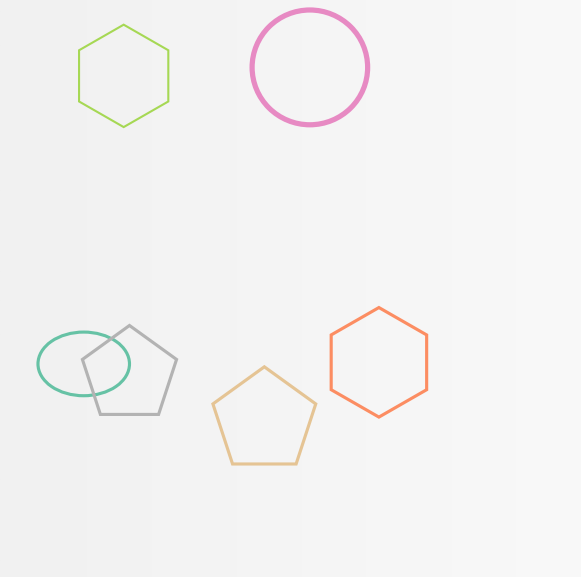[{"shape": "oval", "thickness": 1.5, "radius": 0.39, "center": [0.144, 0.369]}, {"shape": "hexagon", "thickness": 1.5, "radius": 0.47, "center": [0.652, 0.372]}, {"shape": "circle", "thickness": 2.5, "radius": 0.5, "center": [0.533, 0.882]}, {"shape": "hexagon", "thickness": 1, "radius": 0.44, "center": [0.213, 0.868]}, {"shape": "pentagon", "thickness": 1.5, "radius": 0.47, "center": [0.455, 0.271]}, {"shape": "pentagon", "thickness": 1.5, "radius": 0.43, "center": [0.223, 0.35]}]